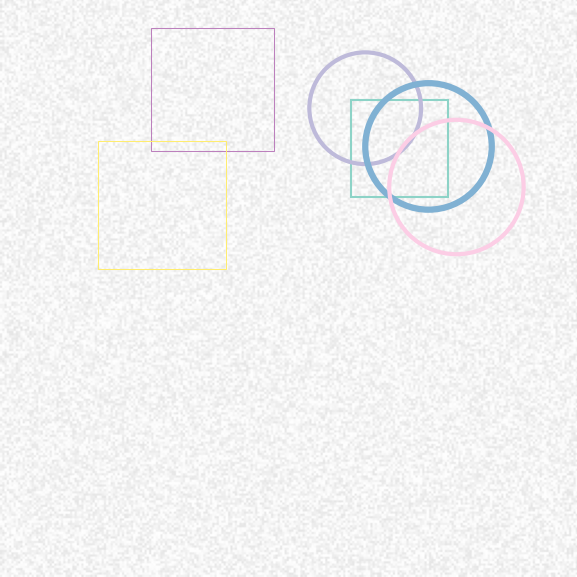[{"shape": "square", "thickness": 1, "radius": 0.42, "center": [0.692, 0.742]}, {"shape": "circle", "thickness": 2, "radius": 0.48, "center": [0.632, 0.812]}, {"shape": "circle", "thickness": 3, "radius": 0.55, "center": [0.742, 0.746]}, {"shape": "circle", "thickness": 2, "radius": 0.58, "center": [0.79, 0.675]}, {"shape": "square", "thickness": 0.5, "radius": 0.53, "center": [0.367, 0.844]}, {"shape": "square", "thickness": 0.5, "radius": 0.56, "center": [0.281, 0.644]}]